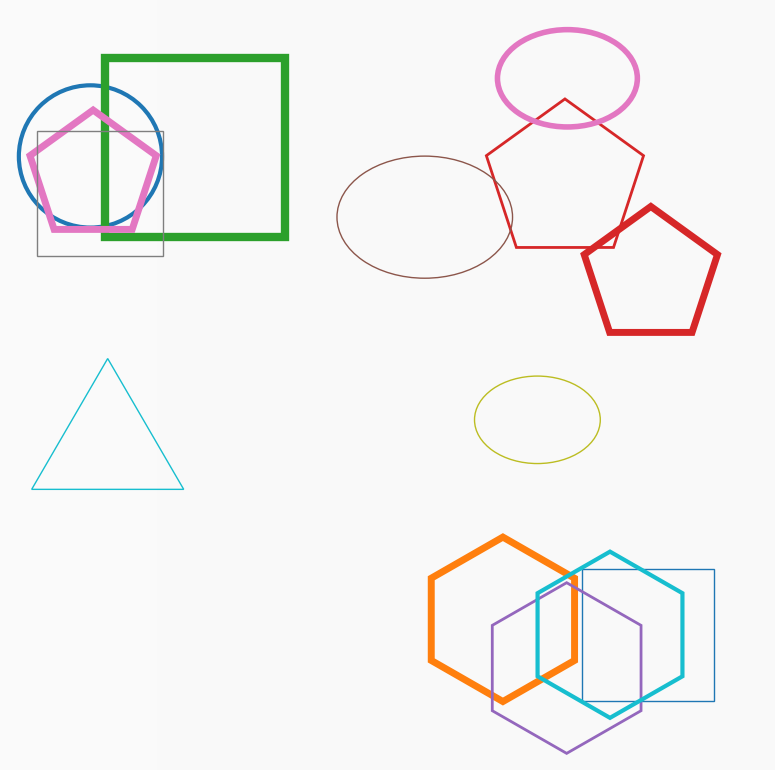[{"shape": "circle", "thickness": 1.5, "radius": 0.46, "center": [0.117, 0.797]}, {"shape": "square", "thickness": 0.5, "radius": 0.43, "center": [0.836, 0.175]}, {"shape": "hexagon", "thickness": 2.5, "radius": 0.53, "center": [0.649, 0.196]}, {"shape": "square", "thickness": 3, "radius": 0.58, "center": [0.251, 0.809]}, {"shape": "pentagon", "thickness": 2.5, "radius": 0.45, "center": [0.84, 0.641]}, {"shape": "pentagon", "thickness": 1, "radius": 0.53, "center": [0.729, 0.765]}, {"shape": "hexagon", "thickness": 1, "radius": 0.55, "center": [0.731, 0.132]}, {"shape": "oval", "thickness": 0.5, "radius": 0.57, "center": [0.548, 0.718]}, {"shape": "oval", "thickness": 2, "radius": 0.45, "center": [0.732, 0.898]}, {"shape": "pentagon", "thickness": 2.5, "radius": 0.43, "center": [0.12, 0.771]}, {"shape": "square", "thickness": 0.5, "radius": 0.41, "center": [0.129, 0.749]}, {"shape": "oval", "thickness": 0.5, "radius": 0.41, "center": [0.693, 0.455]}, {"shape": "triangle", "thickness": 0.5, "radius": 0.57, "center": [0.139, 0.421]}, {"shape": "hexagon", "thickness": 1.5, "radius": 0.54, "center": [0.787, 0.176]}]